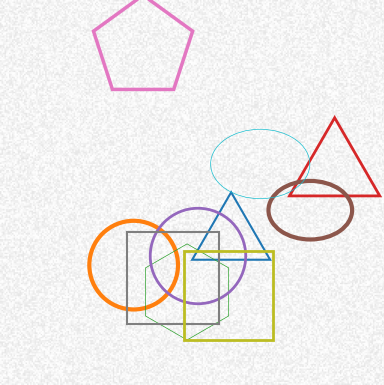[{"shape": "triangle", "thickness": 1.5, "radius": 0.58, "center": [0.6, 0.384]}, {"shape": "circle", "thickness": 3, "radius": 0.58, "center": [0.347, 0.311]}, {"shape": "hexagon", "thickness": 0.5, "radius": 0.62, "center": [0.486, 0.242]}, {"shape": "triangle", "thickness": 2, "radius": 0.68, "center": [0.869, 0.559]}, {"shape": "circle", "thickness": 2, "radius": 0.62, "center": [0.514, 0.335]}, {"shape": "oval", "thickness": 3, "radius": 0.54, "center": [0.806, 0.454]}, {"shape": "pentagon", "thickness": 2.5, "radius": 0.68, "center": [0.372, 0.877]}, {"shape": "square", "thickness": 1.5, "radius": 0.6, "center": [0.45, 0.278]}, {"shape": "square", "thickness": 2, "radius": 0.58, "center": [0.594, 0.231]}, {"shape": "oval", "thickness": 0.5, "radius": 0.64, "center": [0.676, 0.574]}]